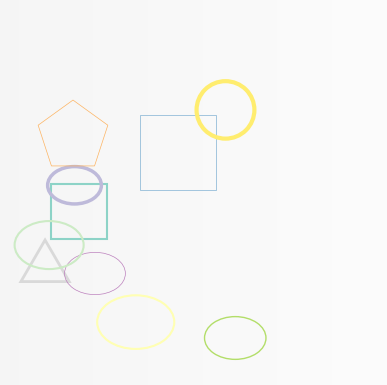[{"shape": "square", "thickness": 1.5, "radius": 0.36, "center": [0.204, 0.451]}, {"shape": "oval", "thickness": 1.5, "radius": 0.5, "center": [0.35, 0.163]}, {"shape": "oval", "thickness": 2.5, "radius": 0.35, "center": [0.192, 0.519]}, {"shape": "square", "thickness": 0.5, "radius": 0.49, "center": [0.46, 0.604]}, {"shape": "pentagon", "thickness": 0.5, "radius": 0.47, "center": [0.188, 0.646]}, {"shape": "oval", "thickness": 1, "radius": 0.4, "center": [0.607, 0.122]}, {"shape": "triangle", "thickness": 2, "radius": 0.36, "center": [0.116, 0.305]}, {"shape": "oval", "thickness": 0.5, "radius": 0.39, "center": [0.245, 0.29]}, {"shape": "oval", "thickness": 1.5, "radius": 0.45, "center": [0.127, 0.363]}, {"shape": "circle", "thickness": 3, "radius": 0.37, "center": [0.582, 0.715]}]